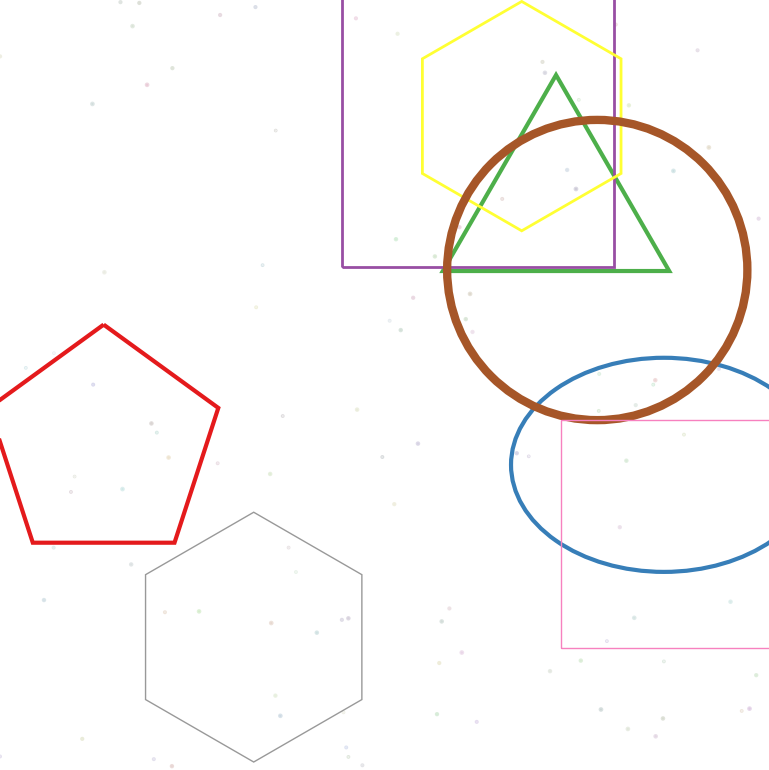[{"shape": "pentagon", "thickness": 1.5, "radius": 0.78, "center": [0.135, 0.422]}, {"shape": "oval", "thickness": 1.5, "radius": 0.99, "center": [0.862, 0.396]}, {"shape": "triangle", "thickness": 1.5, "radius": 0.85, "center": [0.722, 0.733]}, {"shape": "square", "thickness": 1, "radius": 0.88, "center": [0.62, 0.83]}, {"shape": "hexagon", "thickness": 1, "radius": 0.74, "center": [0.678, 0.849]}, {"shape": "circle", "thickness": 3, "radius": 0.97, "center": [0.776, 0.649]}, {"shape": "square", "thickness": 0.5, "radius": 0.74, "center": [0.876, 0.306]}, {"shape": "hexagon", "thickness": 0.5, "radius": 0.81, "center": [0.329, 0.173]}]